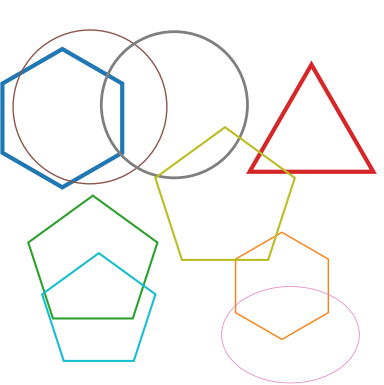[{"shape": "hexagon", "thickness": 3, "radius": 0.9, "center": [0.162, 0.693]}, {"shape": "hexagon", "thickness": 1, "radius": 0.7, "center": [0.732, 0.258]}, {"shape": "pentagon", "thickness": 1.5, "radius": 0.88, "center": [0.241, 0.316]}, {"shape": "triangle", "thickness": 3, "radius": 0.93, "center": [0.809, 0.647]}, {"shape": "circle", "thickness": 1, "radius": 1.0, "center": [0.234, 0.722]}, {"shape": "oval", "thickness": 0.5, "radius": 0.89, "center": [0.754, 0.131]}, {"shape": "circle", "thickness": 2, "radius": 0.95, "center": [0.453, 0.728]}, {"shape": "pentagon", "thickness": 1.5, "radius": 0.95, "center": [0.585, 0.479]}, {"shape": "pentagon", "thickness": 1.5, "radius": 0.77, "center": [0.257, 0.188]}]